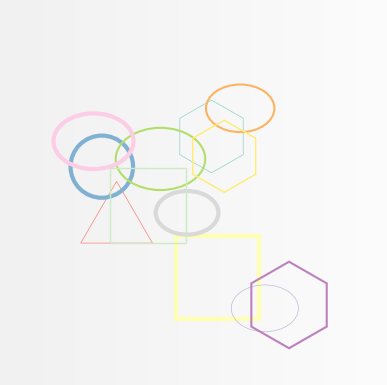[{"shape": "hexagon", "thickness": 0.5, "radius": 0.47, "center": [0.546, 0.646]}, {"shape": "square", "thickness": 3, "radius": 0.54, "center": [0.561, 0.279]}, {"shape": "oval", "thickness": 0.5, "radius": 0.43, "center": [0.683, 0.199]}, {"shape": "triangle", "thickness": 0.5, "radius": 0.53, "center": [0.301, 0.422]}, {"shape": "circle", "thickness": 3, "radius": 0.4, "center": [0.263, 0.567]}, {"shape": "oval", "thickness": 1.5, "radius": 0.44, "center": [0.62, 0.719]}, {"shape": "oval", "thickness": 1.5, "radius": 0.58, "center": [0.414, 0.587]}, {"shape": "oval", "thickness": 3, "radius": 0.52, "center": [0.241, 0.633]}, {"shape": "oval", "thickness": 3, "radius": 0.4, "center": [0.483, 0.447]}, {"shape": "hexagon", "thickness": 1.5, "radius": 0.56, "center": [0.746, 0.208]}, {"shape": "square", "thickness": 1, "radius": 0.49, "center": [0.382, 0.466]}, {"shape": "hexagon", "thickness": 1, "radius": 0.47, "center": [0.579, 0.594]}]